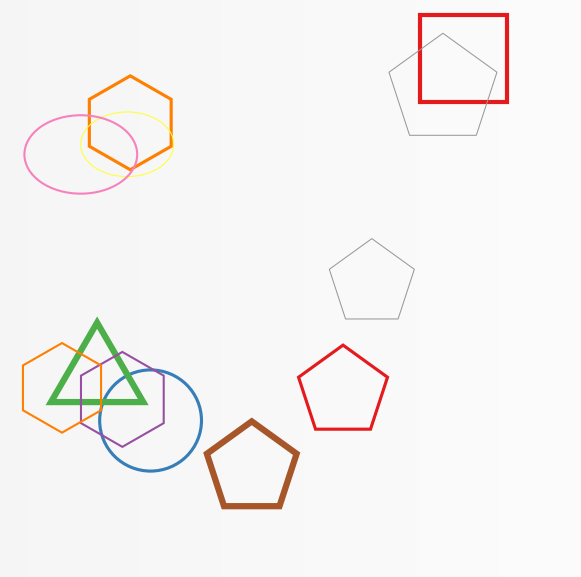[{"shape": "pentagon", "thickness": 1.5, "radius": 0.4, "center": [0.59, 0.321]}, {"shape": "square", "thickness": 2, "radius": 0.37, "center": [0.797, 0.898]}, {"shape": "circle", "thickness": 1.5, "radius": 0.44, "center": [0.259, 0.271]}, {"shape": "triangle", "thickness": 3, "radius": 0.46, "center": [0.167, 0.349]}, {"shape": "hexagon", "thickness": 1, "radius": 0.41, "center": [0.21, 0.308]}, {"shape": "hexagon", "thickness": 1, "radius": 0.39, "center": [0.107, 0.328]}, {"shape": "hexagon", "thickness": 1.5, "radius": 0.41, "center": [0.224, 0.786]}, {"shape": "oval", "thickness": 0.5, "radius": 0.4, "center": [0.219, 0.749]}, {"shape": "pentagon", "thickness": 3, "radius": 0.41, "center": [0.433, 0.188]}, {"shape": "oval", "thickness": 1, "radius": 0.49, "center": [0.139, 0.732]}, {"shape": "pentagon", "thickness": 0.5, "radius": 0.49, "center": [0.762, 0.844]}, {"shape": "pentagon", "thickness": 0.5, "radius": 0.38, "center": [0.64, 0.509]}]